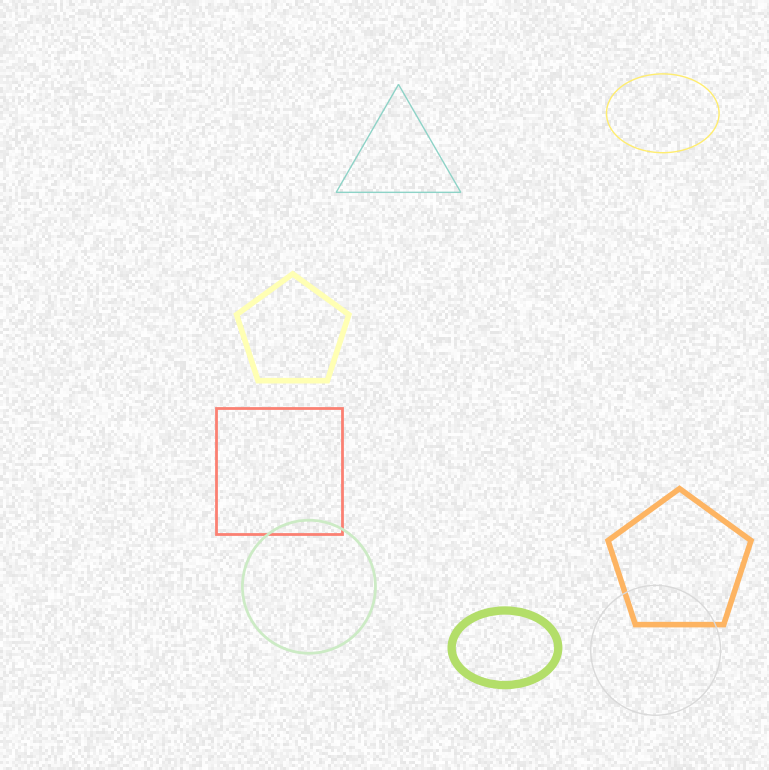[{"shape": "triangle", "thickness": 0.5, "radius": 0.47, "center": [0.518, 0.797]}, {"shape": "pentagon", "thickness": 2, "radius": 0.38, "center": [0.38, 0.568]}, {"shape": "square", "thickness": 1, "radius": 0.41, "center": [0.363, 0.388]}, {"shape": "pentagon", "thickness": 2, "radius": 0.49, "center": [0.883, 0.268]}, {"shape": "oval", "thickness": 3, "radius": 0.35, "center": [0.656, 0.159]}, {"shape": "circle", "thickness": 0.5, "radius": 0.42, "center": [0.851, 0.155]}, {"shape": "circle", "thickness": 1, "radius": 0.43, "center": [0.401, 0.238]}, {"shape": "oval", "thickness": 0.5, "radius": 0.37, "center": [0.861, 0.853]}]